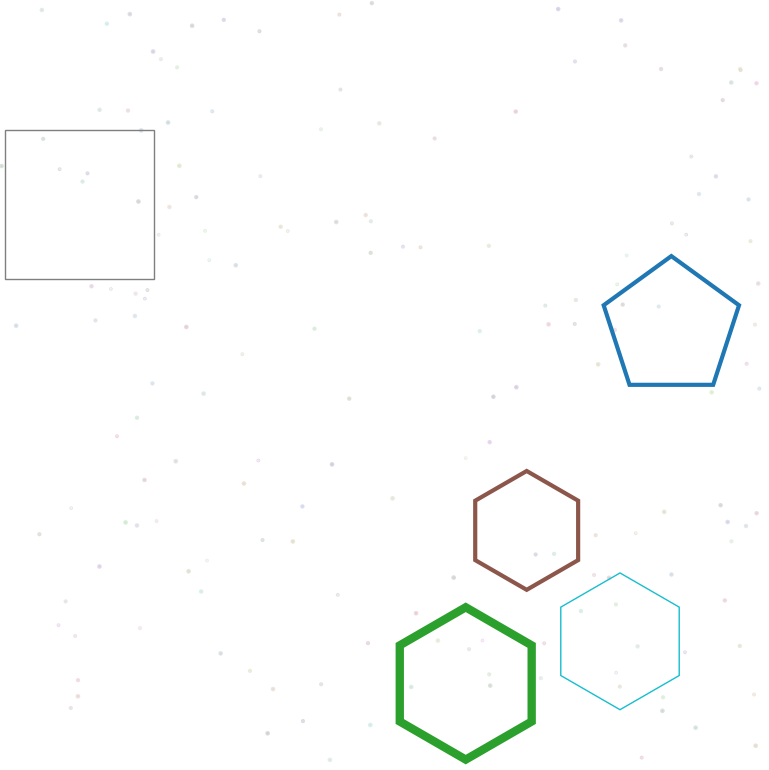[{"shape": "pentagon", "thickness": 1.5, "radius": 0.46, "center": [0.872, 0.575]}, {"shape": "hexagon", "thickness": 3, "radius": 0.49, "center": [0.605, 0.112]}, {"shape": "hexagon", "thickness": 1.5, "radius": 0.39, "center": [0.684, 0.311]}, {"shape": "square", "thickness": 0.5, "radius": 0.48, "center": [0.103, 0.734]}, {"shape": "hexagon", "thickness": 0.5, "radius": 0.44, "center": [0.805, 0.167]}]